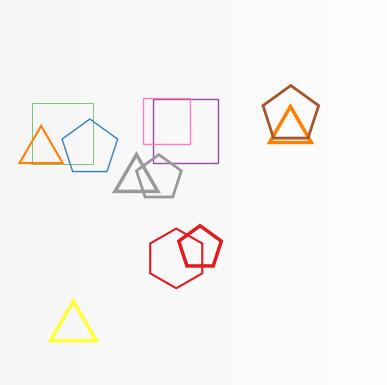[{"shape": "pentagon", "thickness": 2.5, "radius": 0.29, "center": [0.516, 0.356]}, {"shape": "hexagon", "thickness": 1.5, "radius": 0.39, "center": [0.455, 0.329]}, {"shape": "pentagon", "thickness": 1, "radius": 0.38, "center": [0.232, 0.615]}, {"shape": "square", "thickness": 0.5, "radius": 0.4, "center": [0.161, 0.654]}, {"shape": "square", "thickness": 1, "radius": 0.42, "center": [0.479, 0.66]}, {"shape": "triangle", "thickness": 1.5, "radius": 0.32, "center": [0.106, 0.609]}, {"shape": "triangle", "thickness": 2.5, "radius": 0.31, "center": [0.75, 0.661]}, {"shape": "triangle", "thickness": 2.5, "radius": 0.34, "center": [0.189, 0.149]}, {"shape": "pentagon", "thickness": 2, "radius": 0.38, "center": [0.75, 0.702]}, {"shape": "square", "thickness": 1, "radius": 0.3, "center": [0.43, 0.686]}, {"shape": "pentagon", "thickness": 2, "radius": 0.3, "center": [0.41, 0.538]}, {"shape": "triangle", "thickness": 2.5, "radius": 0.32, "center": [0.352, 0.535]}]